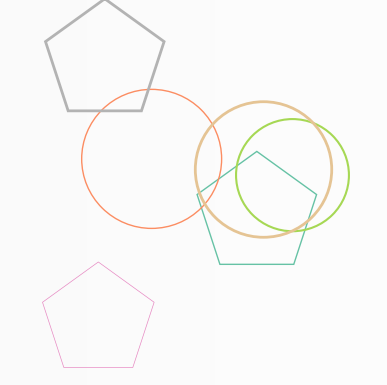[{"shape": "pentagon", "thickness": 1, "radius": 0.81, "center": [0.663, 0.445]}, {"shape": "circle", "thickness": 1, "radius": 0.9, "center": [0.391, 0.587]}, {"shape": "pentagon", "thickness": 0.5, "radius": 0.76, "center": [0.254, 0.168]}, {"shape": "circle", "thickness": 1.5, "radius": 0.73, "center": [0.755, 0.545]}, {"shape": "circle", "thickness": 2, "radius": 0.88, "center": [0.68, 0.56]}, {"shape": "pentagon", "thickness": 2, "radius": 0.8, "center": [0.27, 0.842]}]